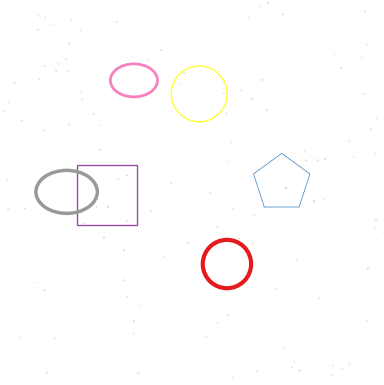[{"shape": "circle", "thickness": 3, "radius": 0.31, "center": [0.589, 0.314]}, {"shape": "pentagon", "thickness": 0.5, "radius": 0.39, "center": [0.732, 0.525]}, {"shape": "square", "thickness": 1, "radius": 0.39, "center": [0.278, 0.494]}, {"shape": "circle", "thickness": 1, "radius": 0.36, "center": [0.517, 0.756]}, {"shape": "oval", "thickness": 2, "radius": 0.31, "center": [0.348, 0.791]}, {"shape": "oval", "thickness": 2.5, "radius": 0.4, "center": [0.173, 0.502]}]